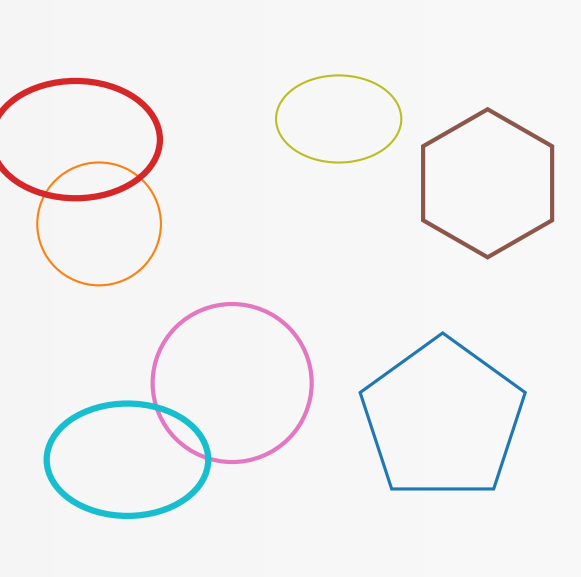[{"shape": "pentagon", "thickness": 1.5, "radius": 0.75, "center": [0.762, 0.273]}, {"shape": "circle", "thickness": 1, "radius": 0.53, "center": [0.17, 0.611]}, {"shape": "oval", "thickness": 3, "radius": 0.73, "center": [0.13, 0.757]}, {"shape": "hexagon", "thickness": 2, "radius": 0.64, "center": [0.839, 0.682]}, {"shape": "circle", "thickness": 2, "radius": 0.68, "center": [0.399, 0.336]}, {"shape": "oval", "thickness": 1, "radius": 0.54, "center": [0.583, 0.793]}, {"shape": "oval", "thickness": 3, "radius": 0.69, "center": [0.219, 0.203]}]